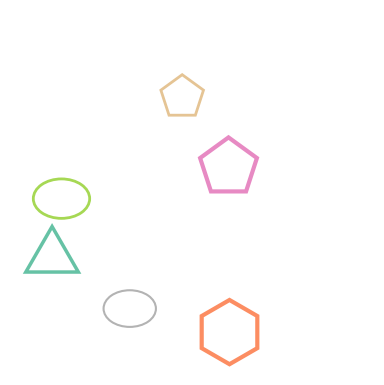[{"shape": "triangle", "thickness": 2.5, "radius": 0.39, "center": [0.135, 0.333]}, {"shape": "hexagon", "thickness": 3, "radius": 0.42, "center": [0.596, 0.137]}, {"shape": "pentagon", "thickness": 3, "radius": 0.39, "center": [0.594, 0.566]}, {"shape": "oval", "thickness": 2, "radius": 0.37, "center": [0.16, 0.484]}, {"shape": "pentagon", "thickness": 2, "radius": 0.29, "center": [0.473, 0.748]}, {"shape": "oval", "thickness": 1.5, "radius": 0.34, "center": [0.337, 0.199]}]